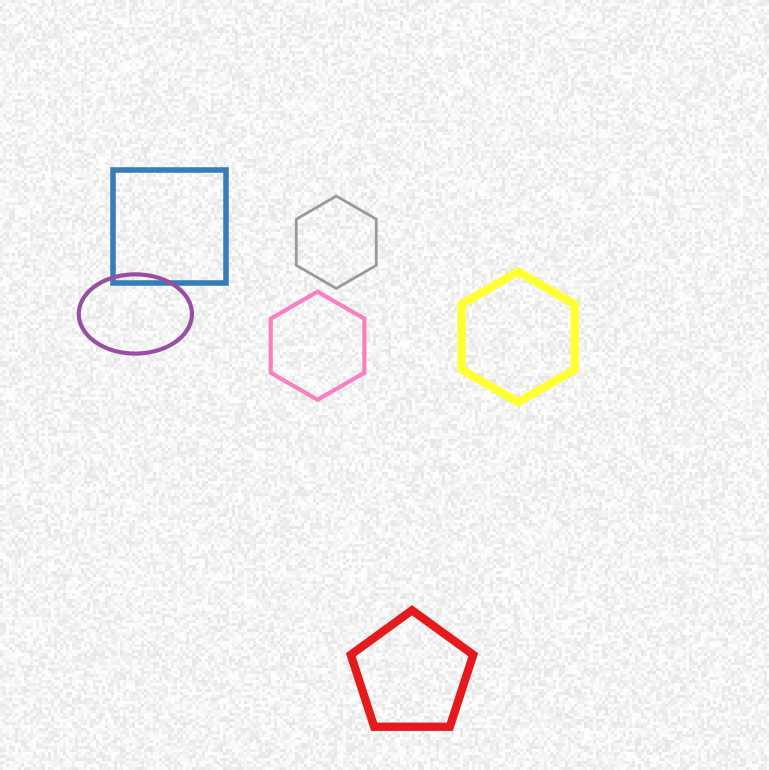[{"shape": "pentagon", "thickness": 3, "radius": 0.42, "center": [0.535, 0.124]}, {"shape": "square", "thickness": 2, "radius": 0.37, "center": [0.22, 0.706]}, {"shape": "oval", "thickness": 1.5, "radius": 0.37, "center": [0.176, 0.592]}, {"shape": "hexagon", "thickness": 3, "radius": 0.42, "center": [0.673, 0.562]}, {"shape": "hexagon", "thickness": 1.5, "radius": 0.35, "center": [0.412, 0.551]}, {"shape": "hexagon", "thickness": 1, "radius": 0.3, "center": [0.437, 0.685]}]